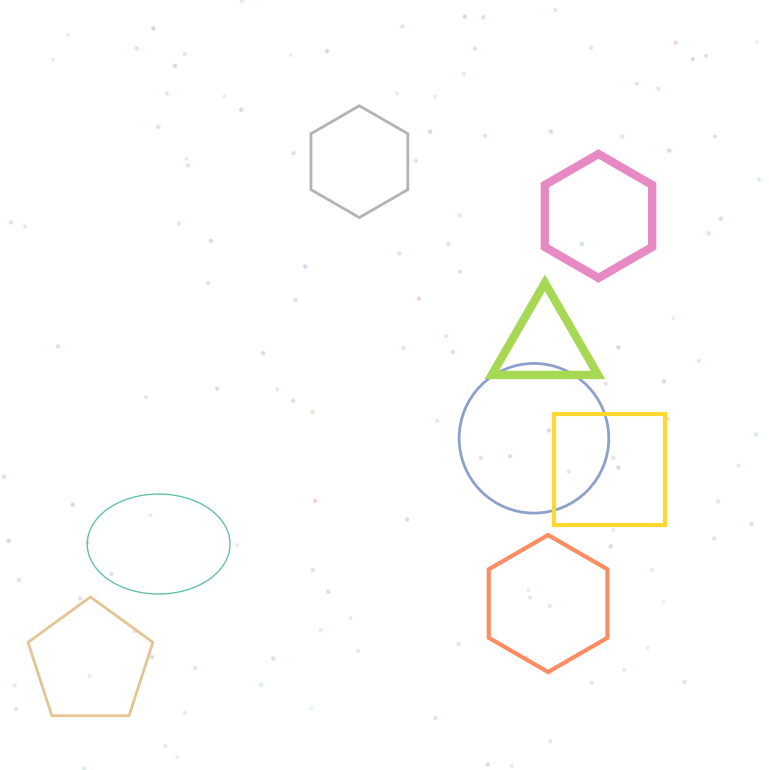[{"shape": "oval", "thickness": 0.5, "radius": 0.46, "center": [0.206, 0.293]}, {"shape": "hexagon", "thickness": 1.5, "radius": 0.44, "center": [0.712, 0.216]}, {"shape": "circle", "thickness": 1, "radius": 0.49, "center": [0.693, 0.431]}, {"shape": "hexagon", "thickness": 3, "radius": 0.4, "center": [0.777, 0.72]}, {"shape": "triangle", "thickness": 3, "radius": 0.4, "center": [0.708, 0.553]}, {"shape": "square", "thickness": 1.5, "radius": 0.36, "center": [0.792, 0.39]}, {"shape": "pentagon", "thickness": 1, "radius": 0.43, "center": [0.117, 0.139]}, {"shape": "hexagon", "thickness": 1, "radius": 0.36, "center": [0.467, 0.79]}]